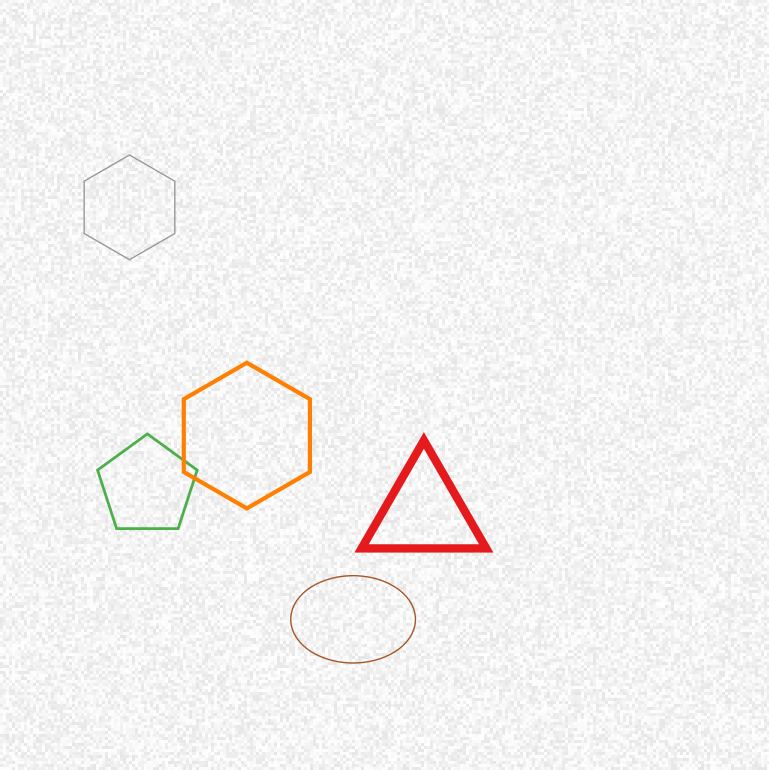[{"shape": "triangle", "thickness": 3, "radius": 0.47, "center": [0.551, 0.335]}, {"shape": "pentagon", "thickness": 1, "radius": 0.34, "center": [0.191, 0.368]}, {"shape": "hexagon", "thickness": 1.5, "radius": 0.47, "center": [0.321, 0.434]}, {"shape": "oval", "thickness": 0.5, "radius": 0.4, "center": [0.459, 0.196]}, {"shape": "hexagon", "thickness": 0.5, "radius": 0.34, "center": [0.168, 0.731]}]